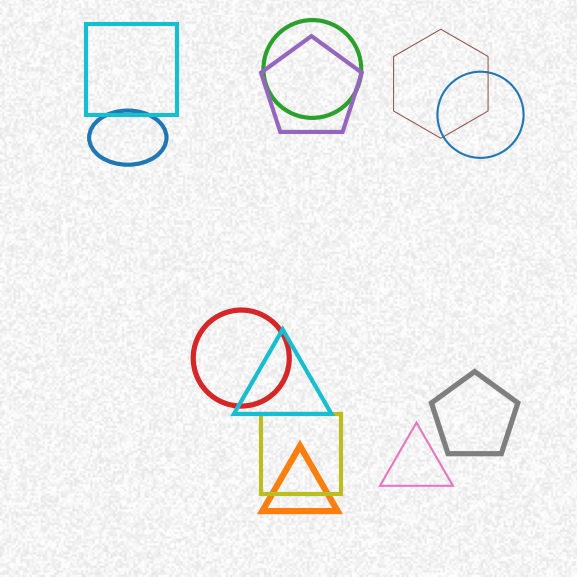[{"shape": "circle", "thickness": 1, "radius": 0.37, "center": [0.832, 0.8]}, {"shape": "oval", "thickness": 2, "radius": 0.33, "center": [0.221, 0.761]}, {"shape": "triangle", "thickness": 3, "radius": 0.38, "center": [0.519, 0.152]}, {"shape": "circle", "thickness": 2, "radius": 0.42, "center": [0.541, 0.88]}, {"shape": "circle", "thickness": 2.5, "radius": 0.42, "center": [0.418, 0.379]}, {"shape": "pentagon", "thickness": 2, "radius": 0.46, "center": [0.539, 0.845]}, {"shape": "hexagon", "thickness": 0.5, "radius": 0.47, "center": [0.763, 0.854]}, {"shape": "triangle", "thickness": 1, "radius": 0.36, "center": [0.721, 0.194]}, {"shape": "pentagon", "thickness": 2.5, "radius": 0.39, "center": [0.822, 0.277]}, {"shape": "square", "thickness": 2, "radius": 0.35, "center": [0.521, 0.213]}, {"shape": "triangle", "thickness": 2, "radius": 0.49, "center": [0.489, 0.331]}, {"shape": "square", "thickness": 2, "radius": 0.39, "center": [0.228, 0.879]}]